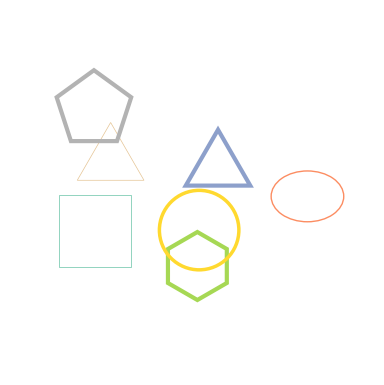[{"shape": "square", "thickness": 0.5, "radius": 0.46, "center": [0.247, 0.4]}, {"shape": "oval", "thickness": 1, "radius": 0.47, "center": [0.799, 0.49]}, {"shape": "triangle", "thickness": 3, "radius": 0.48, "center": [0.566, 0.566]}, {"shape": "hexagon", "thickness": 3, "radius": 0.44, "center": [0.513, 0.309]}, {"shape": "circle", "thickness": 2.5, "radius": 0.52, "center": [0.517, 0.402]}, {"shape": "triangle", "thickness": 0.5, "radius": 0.5, "center": [0.287, 0.582]}, {"shape": "pentagon", "thickness": 3, "radius": 0.51, "center": [0.244, 0.716]}]